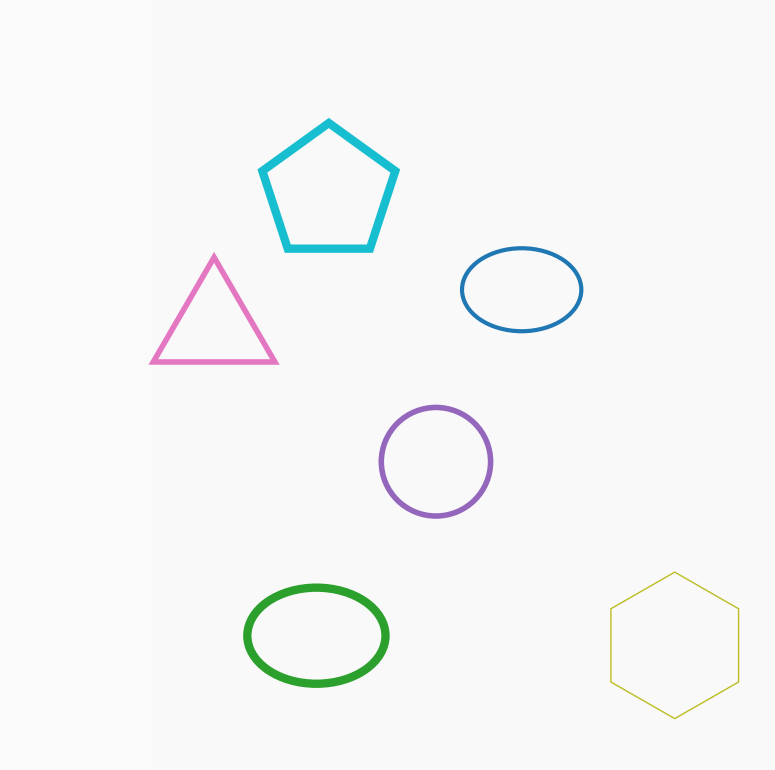[{"shape": "oval", "thickness": 1.5, "radius": 0.38, "center": [0.673, 0.624]}, {"shape": "oval", "thickness": 3, "radius": 0.45, "center": [0.408, 0.174]}, {"shape": "circle", "thickness": 2, "radius": 0.35, "center": [0.563, 0.4]}, {"shape": "triangle", "thickness": 2, "radius": 0.45, "center": [0.276, 0.575]}, {"shape": "hexagon", "thickness": 0.5, "radius": 0.48, "center": [0.871, 0.162]}, {"shape": "pentagon", "thickness": 3, "radius": 0.45, "center": [0.424, 0.75]}]